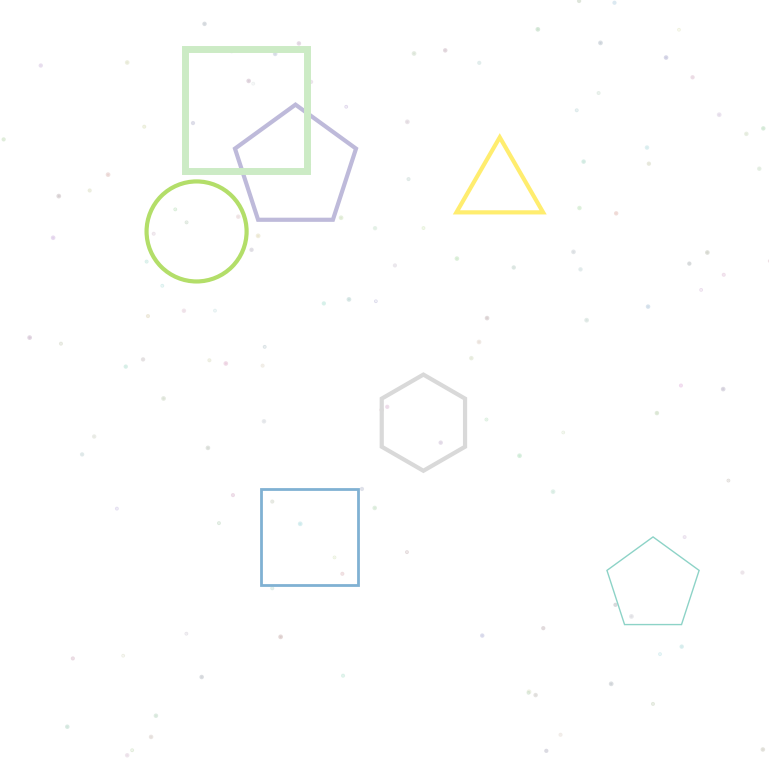[{"shape": "pentagon", "thickness": 0.5, "radius": 0.31, "center": [0.848, 0.24]}, {"shape": "pentagon", "thickness": 1.5, "radius": 0.41, "center": [0.384, 0.781]}, {"shape": "square", "thickness": 1, "radius": 0.31, "center": [0.402, 0.303]}, {"shape": "circle", "thickness": 1.5, "radius": 0.32, "center": [0.255, 0.699]}, {"shape": "hexagon", "thickness": 1.5, "radius": 0.31, "center": [0.55, 0.451]}, {"shape": "square", "thickness": 2.5, "radius": 0.4, "center": [0.319, 0.857]}, {"shape": "triangle", "thickness": 1.5, "radius": 0.32, "center": [0.649, 0.757]}]